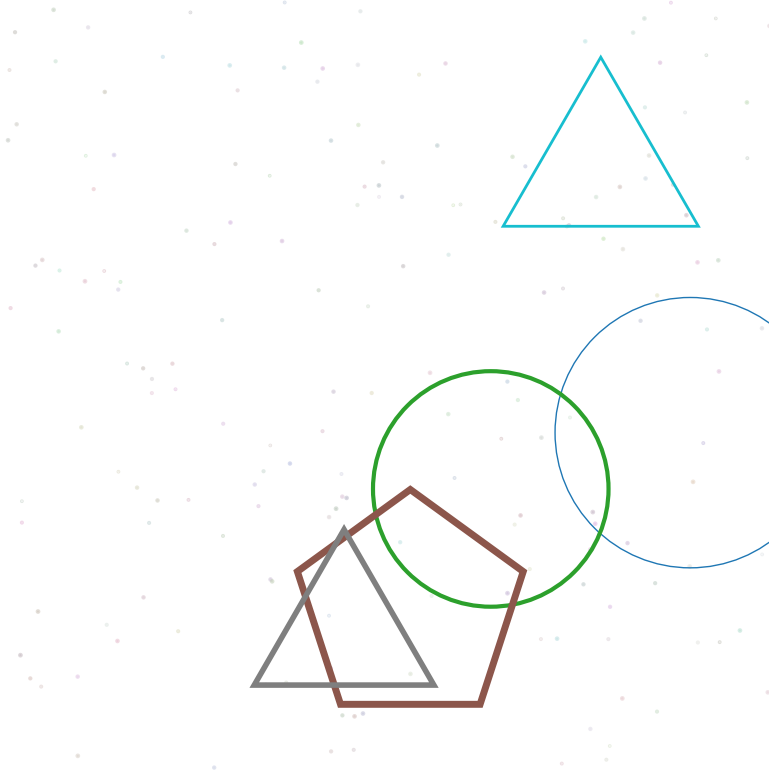[{"shape": "circle", "thickness": 0.5, "radius": 0.88, "center": [0.896, 0.438]}, {"shape": "circle", "thickness": 1.5, "radius": 0.76, "center": [0.637, 0.365]}, {"shape": "pentagon", "thickness": 2.5, "radius": 0.77, "center": [0.533, 0.21]}, {"shape": "triangle", "thickness": 2, "radius": 0.67, "center": [0.447, 0.178]}, {"shape": "triangle", "thickness": 1, "radius": 0.73, "center": [0.78, 0.779]}]